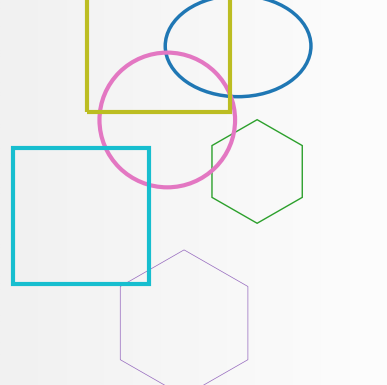[{"shape": "oval", "thickness": 2.5, "radius": 0.94, "center": [0.614, 0.88]}, {"shape": "hexagon", "thickness": 1, "radius": 0.67, "center": [0.664, 0.555]}, {"shape": "hexagon", "thickness": 0.5, "radius": 0.95, "center": [0.475, 0.161]}, {"shape": "circle", "thickness": 3, "radius": 0.87, "center": [0.432, 0.688]}, {"shape": "square", "thickness": 3, "radius": 0.93, "center": [0.409, 0.893]}, {"shape": "square", "thickness": 3, "radius": 0.88, "center": [0.209, 0.439]}]